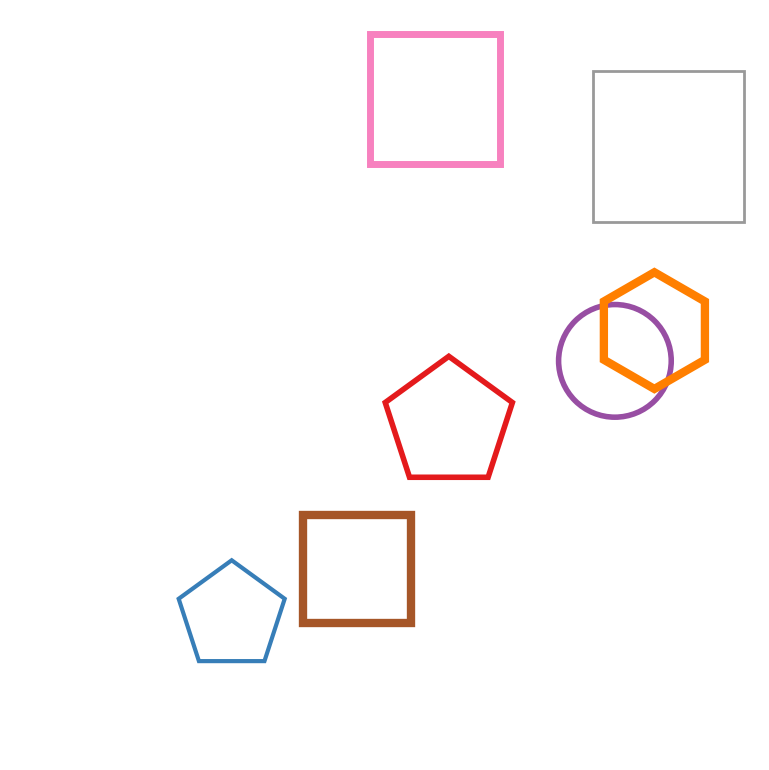[{"shape": "pentagon", "thickness": 2, "radius": 0.43, "center": [0.583, 0.45]}, {"shape": "pentagon", "thickness": 1.5, "radius": 0.36, "center": [0.301, 0.2]}, {"shape": "circle", "thickness": 2, "radius": 0.37, "center": [0.799, 0.531]}, {"shape": "hexagon", "thickness": 3, "radius": 0.38, "center": [0.85, 0.571]}, {"shape": "square", "thickness": 3, "radius": 0.35, "center": [0.463, 0.261]}, {"shape": "square", "thickness": 2.5, "radius": 0.42, "center": [0.565, 0.872]}, {"shape": "square", "thickness": 1, "radius": 0.49, "center": [0.868, 0.81]}]